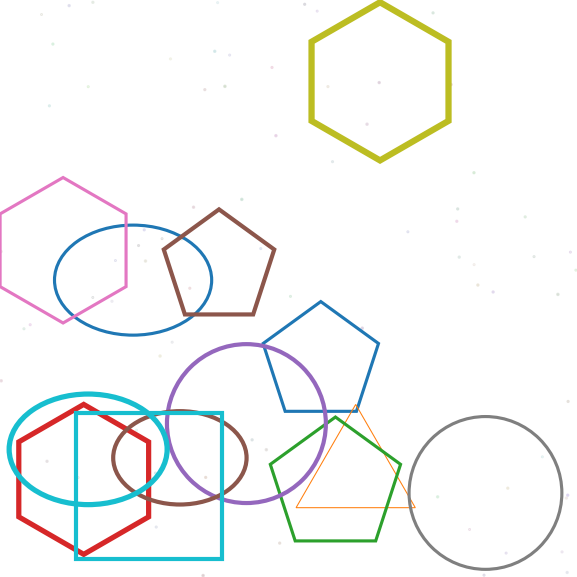[{"shape": "pentagon", "thickness": 1.5, "radius": 0.53, "center": [0.555, 0.372]}, {"shape": "oval", "thickness": 1.5, "radius": 0.68, "center": [0.23, 0.514]}, {"shape": "triangle", "thickness": 0.5, "radius": 0.6, "center": [0.616, 0.18]}, {"shape": "pentagon", "thickness": 1.5, "radius": 0.59, "center": [0.581, 0.158]}, {"shape": "hexagon", "thickness": 2.5, "radius": 0.65, "center": [0.145, 0.169]}, {"shape": "circle", "thickness": 2, "radius": 0.69, "center": [0.427, 0.266]}, {"shape": "pentagon", "thickness": 2, "radius": 0.5, "center": [0.379, 0.536]}, {"shape": "oval", "thickness": 2, "radius": 0.58, "center": [0.311, 0.206]}, {"shape": "hexagon", "thickness": 1.5, "radius": 0.63, "center": [0.109, 0.566]}, {"shape": "circle", "thickness": 1.5, "radius": 0.66, "center": [0.841, 0.146]}, {"shape": "hexagon", "thickness": 3, "radius": 0.68, "center": [0.658, 0.858]}, {"shape": "square", "thickness": 2, "radius": 0.63, "center": [0.258, 0.157]}, {"shape": "oval", "thickness": 2.5, "radius": 0.68, "center": [0.153, 0.221]}]